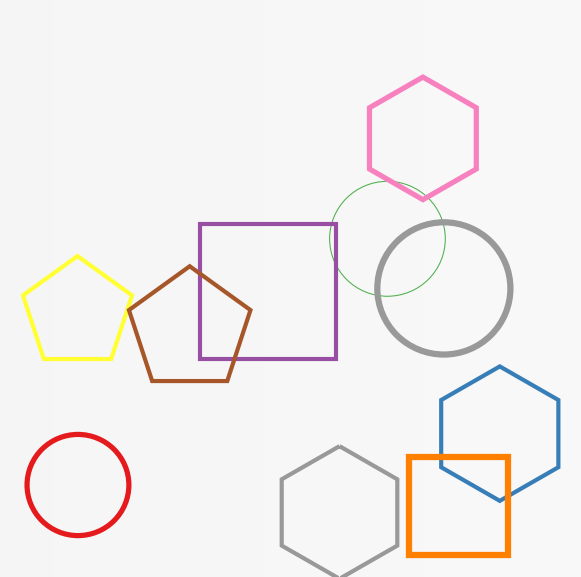[{"shape": "circle", "thickness": 2.5, "radius": 0.44, "center": [0.134, 0.159]}, {"shape": "hexagon", "thickness": 2, "radius": 0.58, "center": [0.86, 0.248]}, {"shape": "circle", "thickness": 0.5, "radius": 0.5, "center": [0.667, 0.586]}, {"shape": "square", "thickness": 2, "radius": 0.59, "center": [0.461, 0.495]}, {"shape": "square", "thickness": 3, "radius": 0.43, "center": [0.789, 0.123]}, {"shape": "pentagon", "thickness": 2, "radius": 0.49, "center": [0.133, 0.457]}, {"shape": "pentagon", "thickness": 2, "radius": 0.55, "center": [0.326, 0.428]}, {"shape": "hexagon", "thickness": 2.5, "radius": 0.53, "center": [0.728, 0.76]}, {"shape": "hexagon", "thickness": 2, "radius": 0.57, "center": [0.584, 0.112]}, {"shape": "circle", "thickness": 3, "radius": 0.57, "center": [0.764, 0.5]}]